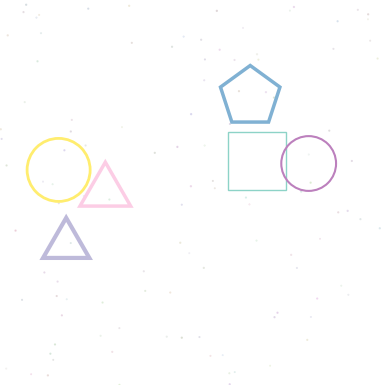[{"shape": "square", "thickness": 1, "radius": 0.38, "center": [0.667, 0.581]}, {"shape": "triangle", "thickness": 3, "radius": 0.35, "center": [0.172, 0.365]}, {"shape": "pentagon", "thickness": 2.5, "radius": 0.41, "center": [0.65, 0.749]}, {"shape": "triangle", "thickness": 2.5, "radius": 0.38, "center": [0.274, 0.503]}, {"shape": "circle", "thickness": 1.5, "radius": 0.36, "center": [0.802, 0.575]}, {"shape": "circle", "thickness": 2, "radius": 0.41, "center": [0.152, 0.559]}]